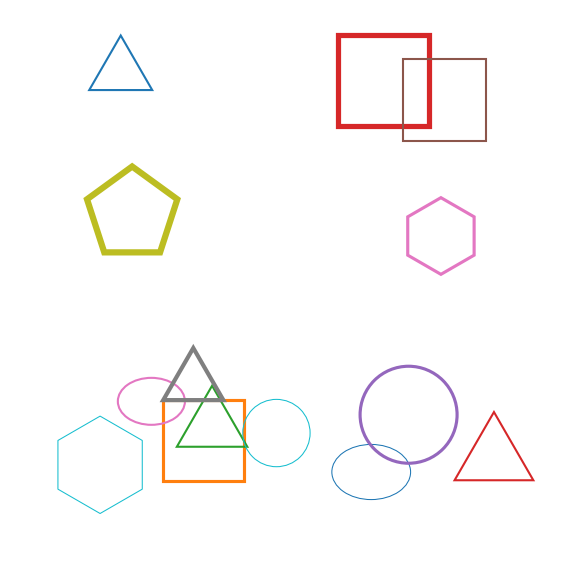[{"shape": "oval", "thickness": 0.5, "radius": 0.34, "center": [0.643, 0.182]}, {"shape": "triangle", "thickness": 1, "radius": 0.31, "center": [0.209, 0.875]}, {"shape": "square", "thickness": 1.5, "radius": 0.35, "center": [0.352, 0.236]}, {"shape": "triangle", "thickness": 1, "radius": 0.35, "center": [0.367, 0.261]}, {"shape": "square", "thickness": 2.5, "radius": 0.39, "center": [0.665, 0.86]}, {"shape": "triangle", "thickness": 1, "radius": 0.39, "center": [0.855, 0.207]}, {"shape": "circle", "thickness": 1.5, "radius": 0.42, "center": [0.708, 0.281]}, {"shape": "square", "thickness": 1, "radius": 0.36, "center": [0.769, 0.826]}, {"shape": "oval", "thickness": 1, "radius": 0.29, "center": [0.262, 0.304]}, {"shape": "hexagon", "thickness": 1.5, "radius": 0.33, "center": [0.764, 0.59]}, {"shape": "triangle", "thickness": 2, "radius": 0.3, "center": [0.335, 0.336]}, {"shape": "pentagon", "thickness": 3, "radius": 0.41, "center": [0.229, 0.629]}, {"shape": "hexagon", "thickness": 0.5, "radius": 0.42, "center": [0.173, 0.194]}, {"shape": "circle", "thickness": 0.5, "radius": 0.29, "center": [0.479, 0.249]}]